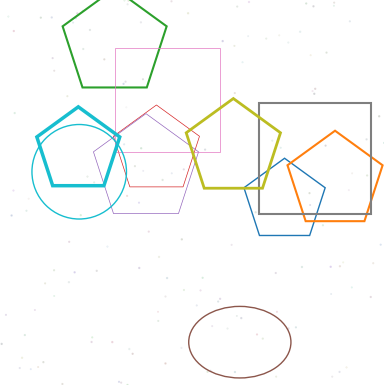[{"shape": "pentagon", "thickness": 1, "radius": 0.55, "center": [0.739, 0.478]}, {"shape": "pentagon", "thickness": 1.5, "radius": 0.65, "center": [0.87, 0.531]}, {"shape": "pentagon", "thickness": 1.5, "radius": 0.71, "center": [0.298, 0.888]}, {"shape": "pentagon", "thickness": 0.5, "radius": 0.59, "center": [0.406, 0.61]}, {"shape": "pentagon", "thickness": 0.5, "radius": 0.72, "center": [0.379, 0.561]}, {"shape": "oval", "thickness": 1, "radius": 0.66, "center": [0.623, 0.111]}, {"shape": "square", "thickness": 0.5, "radius": 0.68, "center": [0.435, 0.74]}, {"shape": "square", "thickness": 1.5, "radius": 0.72, "center": [0.818, 0.588]}, {"shape": "pentagon", "thickness": 2, "radius": 0.64, "center": [0.606, 0.615]}, {"shape": "circle", "thickness": 1, "radius": 0.61, "center": [0.206, 0.554]}, {"shape": "pentagon", "thickness": 2.5, "radius": 0.57, "center": [0.203, 0.609]}]